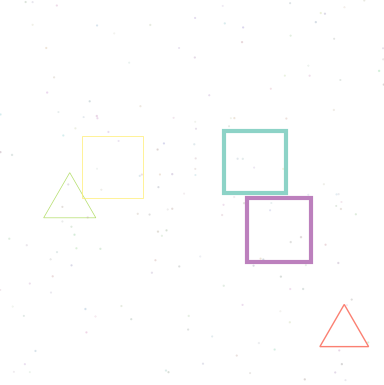[{"shape": "square", "thickness": 3, "radius": 0.4, "center": [0.661, 0.58]}, {"shape": "triangle", "thickness": 1, "radius": 0.37, "center": [0.894, 0.136]}, {"shape": "triangle", "thickness": 0.5, "radius": 0.39, "center": [0.181, 0.473]}, {"shape": "square", "thickness": 3, "radius": 0.42, "center": [0.724, 0.404]}, {"shape": "square", "thickness": 0.5, "radius": 0.4, "center": [0.292, 0.566]}]